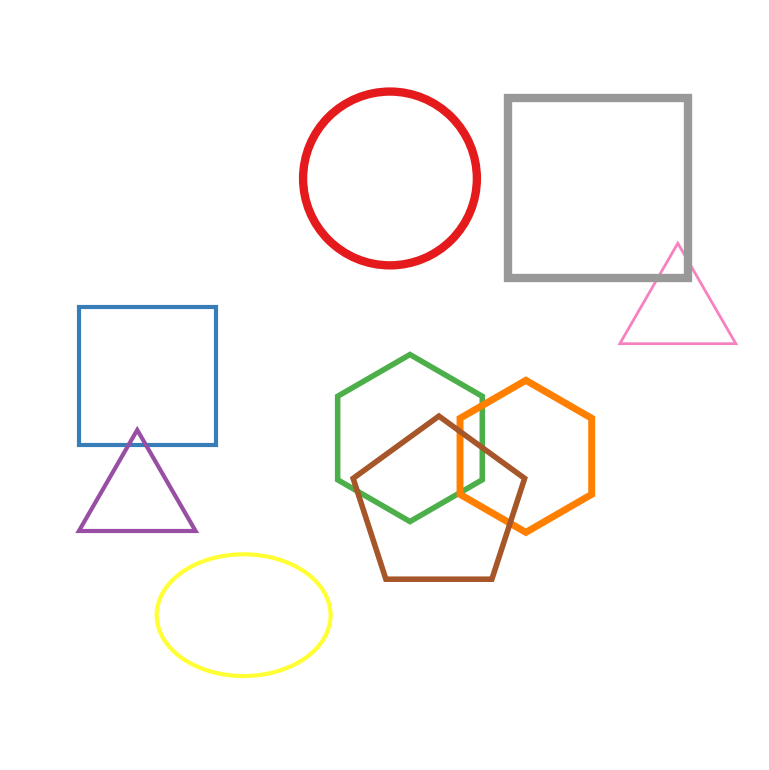[{"shape": "circle", "thickness": 3, "radius": 0.56, "center": [0.506, 0.768]}, {"shape": "square", "thickness": 1.5, "radius": 0.45, "center": [0.192, 0.512]}, {"shape": "hexagon", "thickness": 2, "radius": 0.54, "center": [0.532, 0.431]}, {"shape": "triangle", "thickness": 1.5, "radius": 0.44, "center": [0.178, 0.354]}, {"shape": "hexagon", "thickness": 2.5, "radius": 0.49, "center": [0.683, 0.407]}, {"shape": "oval", "thickness": 1.5, "radius": 0.56, "center": [0.316, 0.201]}, {"shape": "pentagon", "thickness": 2, "radius": 0.59, "center": [0.57, 0.343]}, {"shape": "triangle", "thickness": 1, "radius": 0.43, "center": [0.88, 0.597]}, {"shape": "square", "thickness": 3, "radius": 0.58, "center": [0.777, 0.756]}]